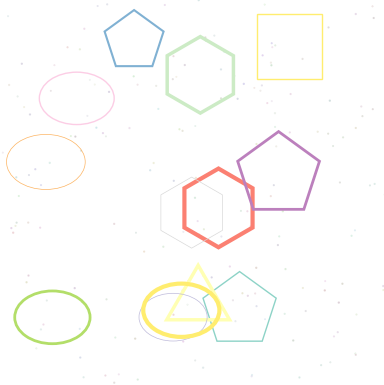[{"shape": "pentagon", "thickness": 1, "radius": 0.5, "center": [0.622, 0.195]}, {"shape": "triangle", "thickness": 2.5, "radius": 0.47, "center": [0.515, 0.217]}, {"shape": "oval", "thickness": 0.5, "radius": 0.44, "center": [0.45, 0.176]}, {"shape": "hexagon", "thickness": 3, "radius": 0.51, "center": [0.568, 0.46]}, {"shape": "pentagon", "thickness": 1.5, "radius": 0.4, "center": [0.348, 0.893]}, {"shape": "oval", "thickness": 0.5, "radius": 0.51, "center": [0.119, 0.579]}, {"shape": "oval", "thickness": 2, "radius": 0.49, "center": [0.136, 0.176]}, {"shape": "oval", "thickness": 1, "radius": 0.49, "center": [0.199, 0.745]}, {"shape": "hexagon", "thickness": 0.5, "radius": 0.46, "center": [0.498, 0.448]}, {"shape": "pentagon", "thickness": 2, "radius": 0.56, "center": [0.724, 0.547]}, {"shape": "hexagon", "thickness": 2.5, "radius": 0.5, "center": [0.52, 0.806]}, {"shape": "oval", "thickness": 3, "radius": 0.49, "center": [0.471, 0.194]}, {"shape": "square", "thickness": 1, "radius": 0.42, "center": [0.752, 0.878]}]